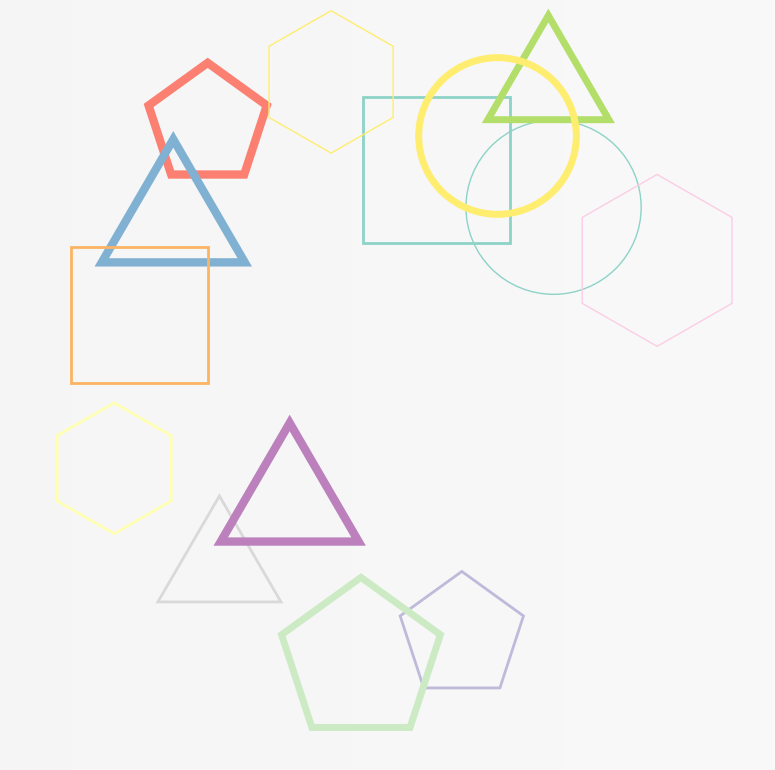[{"shape": "square", "thickness": 1, "radius": 0.47, "center": [0.563, 0.779]}, {"shape": "circle", "thickness": 0.5, "radius": 0.57, "center": [0.714, 0.731]}, {"shape": "hexagon", "thickness": 1, "radius": 0.42, "center": [0.147, 0.392]}, {"shape": "pentagon", "thickness": 1, "radius": 0.42, "center": [0.596, 0.174]}, {"shape": "pentagon", "thickness": 3, "radius": 0.4, "center": [0.268, 0.838]}, {"shape": "triangle", "thickness": 3, "radius": 0.53, "center": [0.224, 0.713]}, {"shape": "square", "thickness": 1, "radius": 0.44, "center": [0.18, 0.591]}, {"shape": "triangle", "thickness": 2.5, "radius": 0.45, "center": [0.708, 0.89]}, {"shape": "hexagon", "thickness": 0.5, "radius": 0.56, "center": [0.848, 0.662]}, {"shape": "triangle", "thickness": 1, "radius": 0.46, "center": [0.283, 0.264]}, {"shape": "triangle", "thickness": 3, "radius": 0.51, "center": [0.374, 0.348]}, {"shape": "pentagon", "thickness": 2.5, "radius": 0.54, "center": [0.466, 0.142]}, {"shape": "circle", "thickness": 2.5, "radius": 0.51, "center": [0.642, 0.823]}, {"shape": "hexagon", "thickness": 0.5, "radius": 0.46, "center": [0.427, 0.894]}]